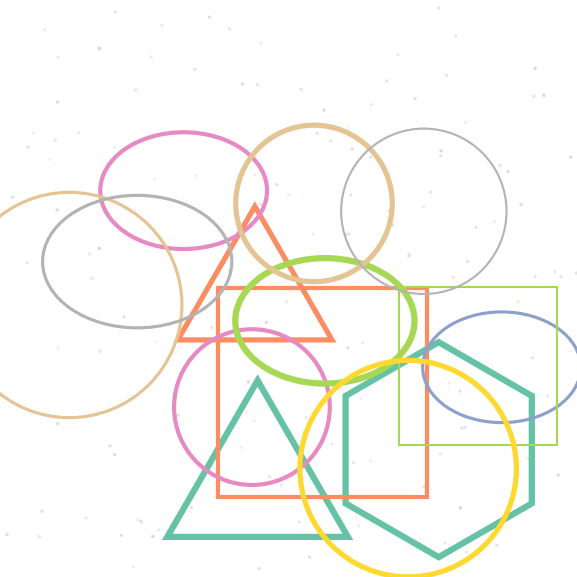[{"shape": "triangle", "thickness": 3, "radius": 0.9, "center": [0.446, 0.16]}, {"shape": "hexagon", "thickness": 3, "radius": 0.93, "center": [0.76, 0.221]}, {"shape": "triangle", "thickness": 2.5, "radius": 0.77, "center": [0.441, 0.488]}, {"shape": "square", "thickness": 2, "radius": 0.91, "center": [0.558, 0.32]}, {"shape": "oval", "thickness": 1.5, "radius": 0.68, "center": [0.869, 0.363]}, {"shape": "circle", "thickness": 2, "radius": 0.67, "center": [0.436, 0.294]}, {"shape": "oval", "thickness": 2, "radius": 0.72, "center": [0.318, 0.669]}, {"shape": "square", "thickness": 1, "radius": 0.68, "center": [0.827, 0.365]}, {"shape": "oval", "thickness": 3, "radius": 0.78, "center": [0.563, 0.444]}, {"shape": "circle", "thickness": 2.5, "radius": 0.94, "center": [0.707, 0.188]}, {"shape": "circle", "thickness": 2.5, "radius": 0.68, "center": [0.544, 0.647]}, {"shape": "circle", "thickness": 1.5, "radius": 0.98, "center": [0.12, 0.471]}, {"shape": "circle", "thickness": 1, "radius": 0.72, "center": [0.734, 0.633]}, {"shape": "oval", "thickness": 1.5, "radius": 0.82, "center": [0.238, 0.546]}]